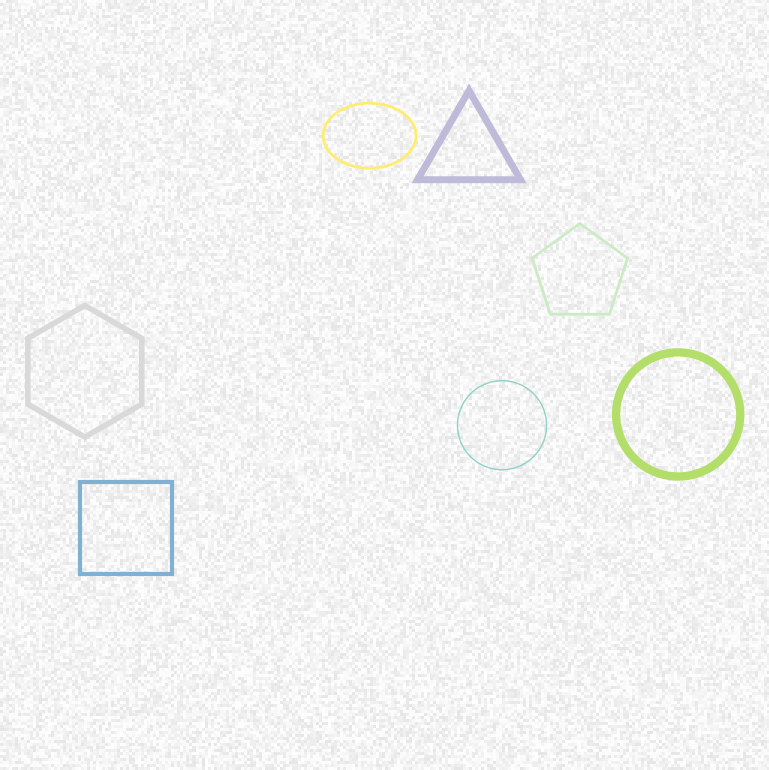[{"shape": "circle", "thickness": 0.5, "radius": 0.29, "center": [0.652, 0.448]}, {"shape": "triangle", "thickness": 2.5, "radius": 0.39, "center": [0.609, 0.805]}, {"shape": "square", "thickness": 1.5, "radius": 0.3, "center": [0.164, 0.314]}, {"shape": "circle", "thickness": 3, "radius": 0.4, "center": [0.881, 0.462]}, {"shape": "hexagon", "thickness": 2, "radius": 0.43, "center": [0.11, 0.518]}, {"shape": "pentagon", "thickness": 1, "radius": 0.33, "center": [0.753, 0.645]}, {"shape": "oval", "thickness": 1, "radius": 0.3, "center": [0.48, 0.824]}]